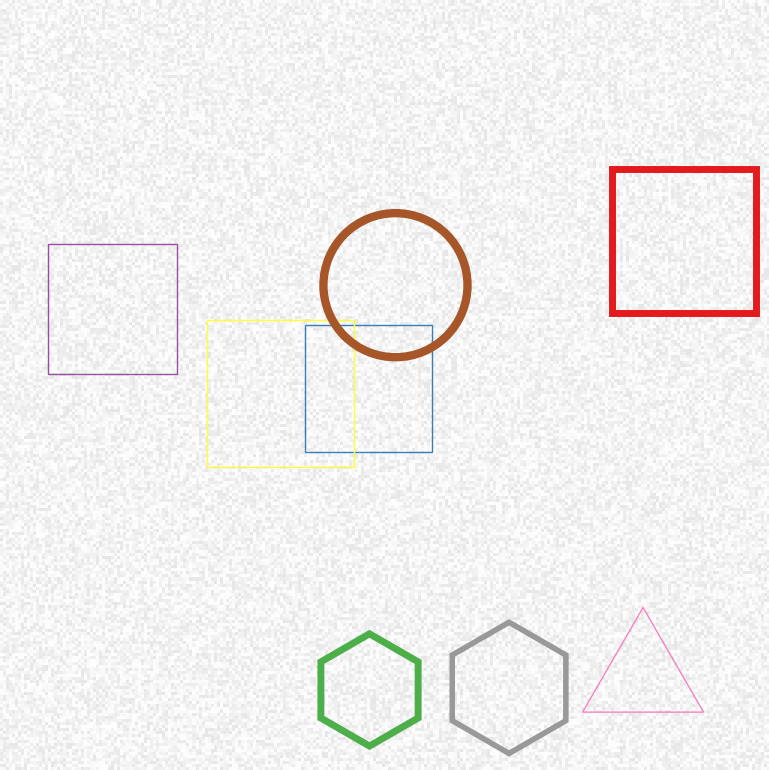[{"shape": "square", "thickness": 2.5, "radius": 0.47, "center": [0.889, 0.687]}, {"shape": "square", "thickness": 0.5, "radius": 0.41, "center": [0.479, 0.496]}, {"shape": "hexagon", "thickness": 2.5, "radius": 0.36, "center": [0.48, 0.104]}, {"shape": "square", "thickness": 0.5, "radius": 0.42, "center": [0.146, 0.599]}, {"shape": "square", "thickness": 0.5, "radius": 0.48, "center": [0.364, 0.489]}, {"shape": "circle", "thickness": 3, "radius": 0.47, "center": [0.514, 0.63]}, {"shape": "triangle", "thickness": 0.5, "radius": 0.45, "center": [0.835, 0.12]}, {"shape": "hexagon", "thickness": 2, "radius": 0.43, "center": [0.661, 0.107]}]